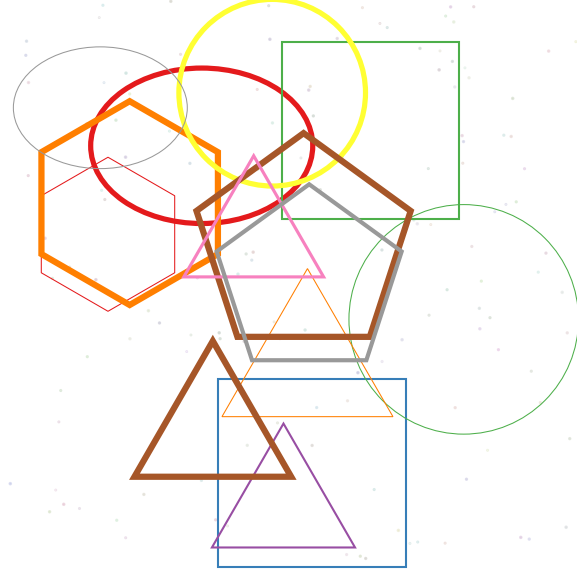[{"shape": "hexagon", "thickness": 0.5, "radius": 0.67, "center": [0.187, 0.593]}, {"shape": "oval", "thickness": 2.5, "radius": 0.96, "center": [0.349, 0.747]}, {"shape": "square", "thickness": 1, "radius": 0.81, "center": [0.54, 0.18]}, {"shape": "square", "thickness": 1, "radius": 0.77, "center": [0.642, 0.772]}, {"shape": "circle", "thickness": 0.5, "radius": 0.99, "center": [0.803, 0.446]}, {"shape": "triangle", "thickness": 1, "radius": 0.72, "center": [0.491, 0.123]}, {"shape": "triangle", "thickness": 0.5, "radius": 0.85, "center": [0.532, 0.363]}, {"shape": "hexagon", "thickness": 3, "radius": 0.88, "center": [0.225, 0.647]}, {"shape": "circle", "thickness": 2.5, "radius": 0.81, "center": [0.471, 0.839]}, {"shape": "triangle", "thickness": 3, "radius": 0.78, "center": [0.369, 0.252]}, {"shape": "pentagon", "thickness": 3, "radius": 0.97, "center": [0.526, 0.574]}, {"shape": "triangle", "thickness": 1.5, "radius": 0.7, "center": [0.439, 0.59]}, {"shape": "oval", "thickness": 0.5, "radius": 0.75, "center": [0.174, 0.813]}, {"shape": "pentagon", "thickness": 2, "radius": 0.84, "center": [0.535, 0.512]}]